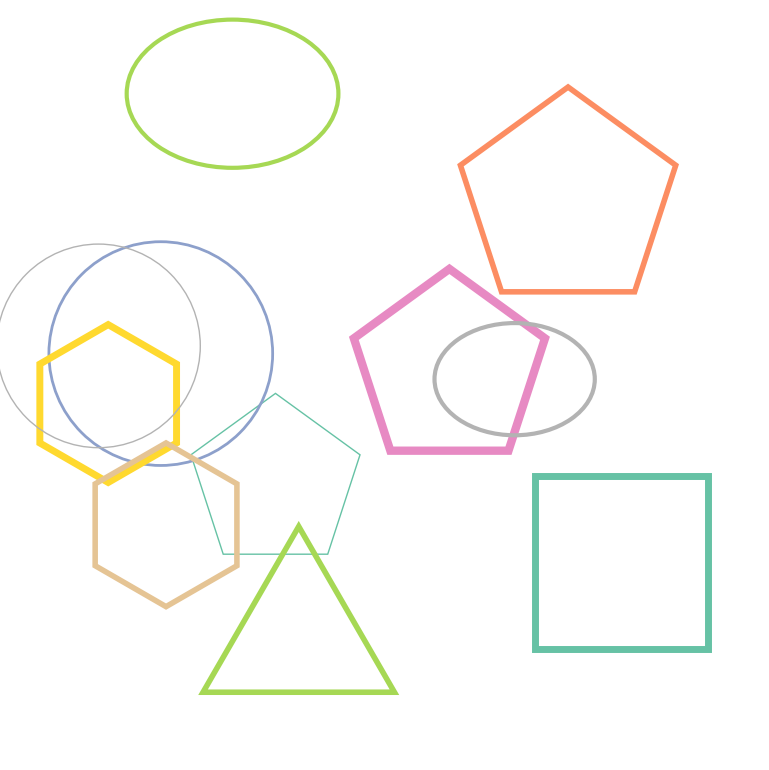[{"shape": "square", "thickness": 2.5, "radius": 0.56, "center": [0.807, 0.269]}, {"shape": "pentagon", "thickness": 0.5, "radius": 0.58, "center": [0.358, 0.374]}, {"shape": "pentagon", "thickness": 2, "radius": 0.74, "center": [0.738, 0.74]}, {"shape": "circle", "thickness": 1, "radius": 0.73, "center": [0.209, 0.541]}, {"shape": "pentagon", "thickness": 3, "radius": 0.65, "center": [0.584, 0.52]}, {"shape": "triangle", "thickness": 2, "radius": 0.72, "center": [0.388, 0.173]}, {"shape": "oval", "thickness": 1.5, "radius": 0.69, "center": [0.302, 0.878]}, {"shape": "hexagon", "thickness": 2.5, "radius": 0.51, "center": [0.141, 0.476]}, {"shape": "hexagon", "thickness": 2, "radius": 0.53, "center": [0.216, 0.318]}, {"shape": "circle", "thickness": 0.5, "radius": 0.66, "center": [0.128, 0.551]}, {"shape": "oval", "thickness": 1.5, "radius": 0.52, "center": [0.668, 0.508]}]